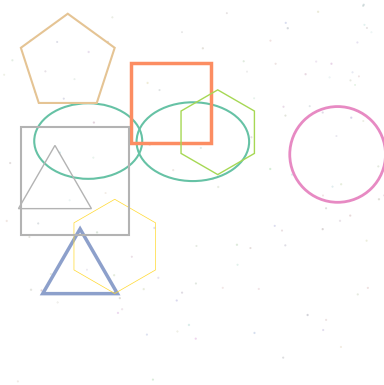[{"shape": "oval", "thickness": 1.5, "radius": 0.7, "center": [0.229, 0.634]}, {"shape": "oval", "thickness": 1.5, "radius": 0.73, "center": [0.501, 0.632]}, {"shape": "square", "thickness": 2.5, "radius": 0.52, "center": [0.444, 0.732]}, {"shape": "triangle", "thickness": 2.5, "radius": 0.56, "center": [0.208, 0.293]}, {"shape": "circle", "thickness": 2, "radius": 0.62, "center": [0.877, 0.599]}, {"shape": "hexagon", "thickness": 1, "radius": 0.55, "center": [0.566, 0.657]}, {"shape": "hexagon", "thickness": 0.5, "radius": 0.61, "center": [0.298, 0.36]}, {"shape": "pentagon", "thickness": 1.5, "radius": 0.64, "center": [0.176, 0.836]}, {"shape": "square", "thickness": 1.5, "radius": 0.7, "center": [0.194, 0.53]}, {"shape": "triangle", "thickness": 1, "radius": 0.55, "center": [0.143, 0.513]}]